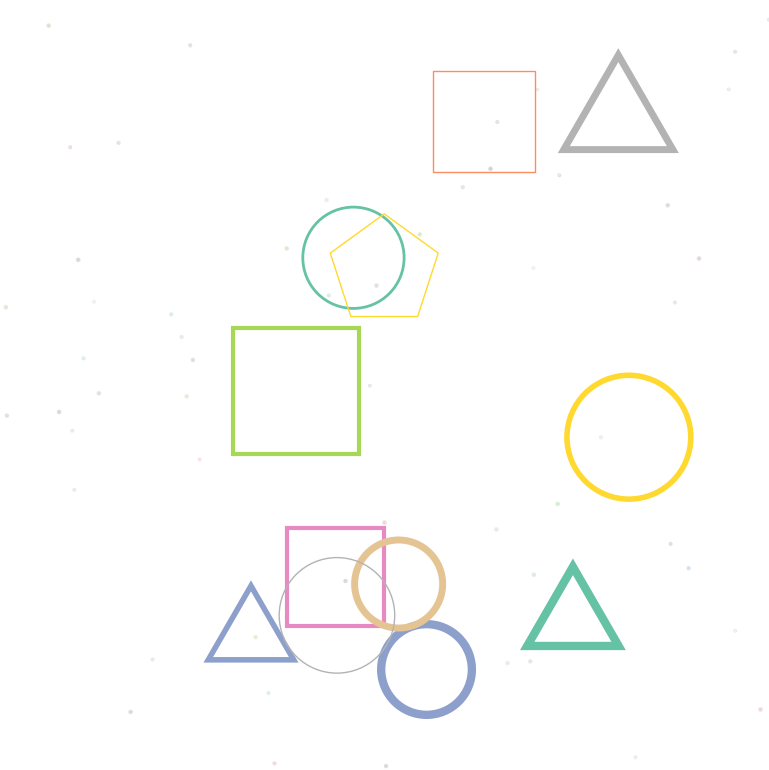[{"shape": "circle", "thickness": 1, "radius": 0.33, "center": [0.459, 0.665]}, {"shape": "triangle", "thickness": 3, "radius": 0.34, "center": [0.744, 0.195]}, {"shape": "square", "thickness": 0.5, "radius": 0.33, "center": [0.629, 0.843]}, {"shape": "triangle", "thickness": 2, "radius": 0.32, "center": [0.326, 0.175]}, {"shape": "circle", "thickness": 3, "radius": 0.29, "center": [0.554, 0.131]}, {"shape": "square", "thickness": 1.5, "radius": 0.32, "center": [0.436, 0.251]}, {"shape": "square", "thickness": 1.5, "radius": 0.41, "center": [0.385, 0.492]}, {"shape": "pentagon", "thickness": 0.5, "radius": 0.37, "center": [0.499, 0.649]}, {"shape": "circle", "thickness": 2, "radius": 0.4, "center": [0.817, 0.432]}, {"shape": "circle", "thickness": 2.5, "radius": 0.29, "center": [0.518, 0.242]}, {"shape": "circle", "thickness": 0.5, "radius": 0.38, "center": [0.438, 0.201]}, {"shape": "triangle", "thickness": 2.5, "radius": 0.41, "center": [0.803, 0.847]}]